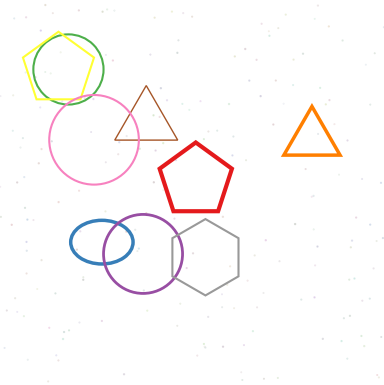[{"shape": "pentagon", "thickness": 3, "radius": 0.49, "center": [0.508, 0.531]}, {"shape": "oval", "thickness": 2.5, "radius": 0.4, "center": [0.265, 0.371]}, {"shape": "circle", "thickness": 1.5, "radius": 0.46, "center": [0.178, 0.82]}, {"shape": "circle", "thickness": 2, "radius": 0.51, "center": [0.372, 0.34]}, {"shape": "triangle", "thickness": 2.5, "radius": 0.42, "center": [0.81, 0.639]}, {"shape": "pentagon", "thickness": 1.5, "radius": 0.49, "center": [0.152, 0.821]}, {"shape": "triangle", "thickness": 1, "radius": 0.47, "center": [0.38, 0.683]}, {"shape": "circle", "thickness": 1.5, "radius": 0.58, "center": [0.244, 0.637]}, {"shape": "hexagon", "thickness": 1.5, "radius": 0.5, "center": [0.534, 0.332]}]